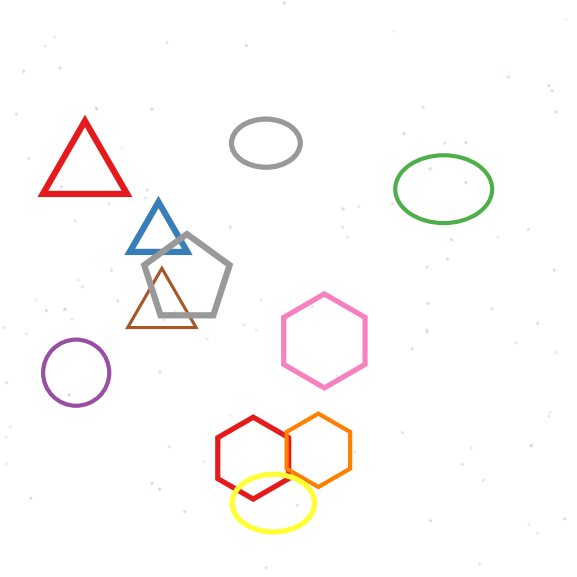[{"shape": "hexagon", "thickness": 2.5, "radius": 0.35, "center": [0.438, 0.206]}, {"shape": "triangle", "thickness": 3, "radius": 0.42, "center": [0.147, 0.705]}, {"shape": "triangle", "thickness": 3, "radius": 0.29, "center": [0.274, 0.592]}, {"shape": "oval", "thickness": 2, "radius": 0.42, "center": [0.768, 0.672]}, {"shape": "circle", "thickness": 2, "radius": 0.29, "center": [0.132, 0.354]}, {"shape": "hexagon", "thickness": 2, "radius": 0.32, "center": [0.551, 0.219]}, {"shape": "oval", "thickness": 2.5, "radius": 0.36, "center": [0.473, 0.128]}, {"shape": "triangle", "thickness": 1.5, "radius": 0.34, "center": [0.28, 0.466]}, {"shape": "hexagon", "thickness": 2.5, "radius": 0.41, "center": [0.562, 0.409]}, {"shape": "oval", "thickness": 2.5, "radius": 0.3, "center": [0.46, 0.751]}, {"shape": "pentagon", "thickness": 3, "radius": 0.39, "center": [0.324, 0.516]}]